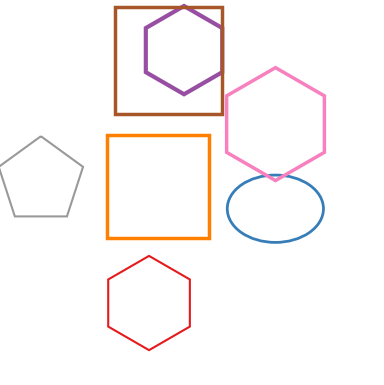[{"shape": "hexagon", "thickness": 1.5, "radius": 0.61, "center": [0.387, 0.213]}, {"shape": "oval", "thickness": 2, "radius": 0.62, "center": [0.715, 0.458]}, {"shape": "hexagon", "thickness": 3, "radius": 0.57, "center": [0.478, 0.87]}, {"shape": "square", "thickness": 2.5, "radius": 0.66, "center": [0.41, 0.516]}, {"shape": "square", "thickness": 2.5, "radius": 0.69, "center": [0.438, 0.843]}, {"shape": "hexagon", "thickness": 2.5, "radius": 0.73, "center": [0.716, 0.678]}, {"shape": "pentagon", "thickness": 1.5, "radius": 0.58, "center": [0.106, 0.531]}]